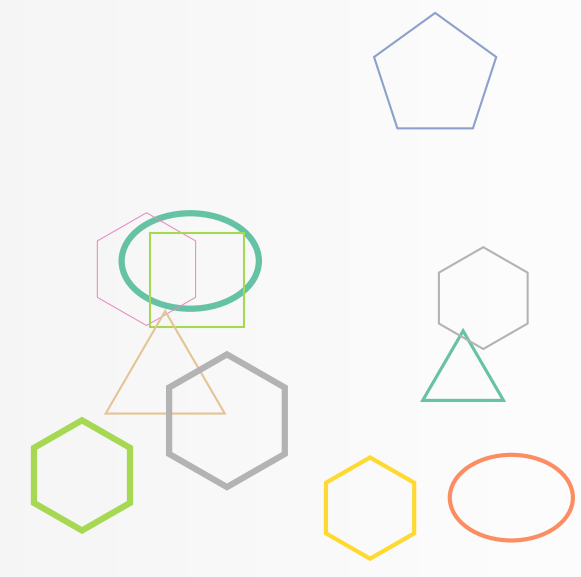[{"shape": "oval", "thickness": 3, "radius": 0.59, "center": [0.327, 0.547]}, {"shape": "triangle", "thickness": 1.5, "radius": 0.4, "center": [0.797, 0.346]}, {"shape": "oval", "thickness": 2, "radius": 0.53, "center": [0.88, 0.137]}, {"shape": "pentagon", "thickness": 1, "radius": 0.55, "center": [0.749, 0.866]}, {"shape": "hexagon", "thickness": 0.5, "radius": 0.49, "center": [0.252, 0.533]}, {"shape": "hexagon", "thickness": 3, "radius": 0.48, "center": [0.141, 0.176]}, {"shape": "square", "thickness": 1, "radius": 0.4, "center": [0.338, 0.515]}, {"shape": "hexagon", "thickness": 2, "radius": 0.44, "center": [0.637, 0.119]}, {"shape": "triangle", "thickness": 1, "radius": 0.59, "center": [0.284, 0.342]}, {"shape": "hexagon", "thickness": 3, "radius": 0.57, "center": [0.39, 0.271]}, {"shape": "hexagon", "thickness": 1, "radius": 0.44, "center": [0.831, 0.483]}]